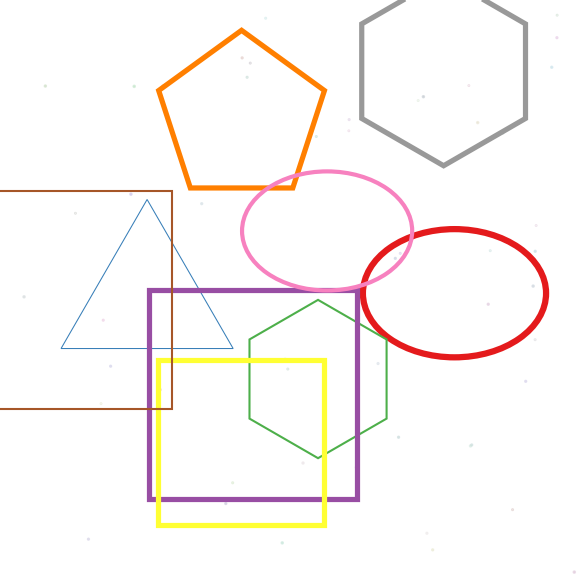[{"shape": "oval", "thickness": 3, "radius": 0.79, "center": [0.787, 0.491]}, {"shape": "triangle", "thickness": 0.5, "radius": 0.86, "center": [0.255, 0.482]}, {"shape": "hexagon", "thickness": 1, "radius": 0.69, "center": [0.551, 0.343]}, {"shape": "square", "thickness": 2.5, "radius": 0.9, "center": [0.438, 0.315]}, {"shape": "pentagon", "thickness": 2.5, "radius": 0.75, "center": [0.418, 0.796]}, {"shape": "square", "thickness": 2.5, "radius": 0.72, "center": [0.417, 0.233]}, {"shape": "square", "thickness": 1, "radius": 0.94, "center": [0.109, 0.48]}, {"shape": "oval", "thickness": 2, "radius": 0.74, "center": [0.566, 0.599]}, {"shape": "hexagon", "thickness": 2.5, "radius": 0.82, "center": [0.768, 0.876]}]